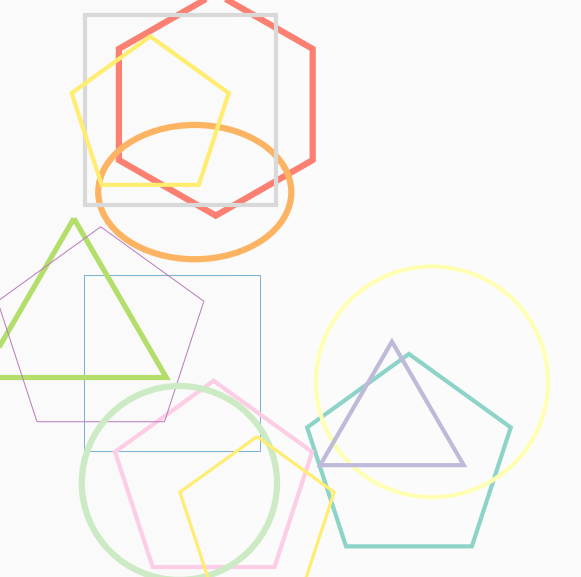[{"shape": "pentagon", "thickness": 2, "radius": 0.92, "center": [0.704, 0.202]}, {"shape": "circle", "thickness": 2, "radius": 1.0, "center": [0.743, 0.338]}, {"shape": "triangle", "thickness": 2, "radius": 0.71, "center": [0.674, 0.265]}, {"shape": "hexagon", "thickness": 3, "radius": 0.96, "center": [0.371, 0.818]}, {"shape": "square", "thickness": 0.5, "radius": 0.76, "center": [0.296, 0.371]}, {"shape": "oval", "thickness": 3, "radius": 0.83, "center": [0.335, 0.666]}, {"shape": "triangle", "thickness": 2.5, "radius": 0.92, "center": [0.127, 0.437]}, {"shape": "pentagon", "thickness": 2, "radius": 0.89, "center": [0.367, 0.161]}, {"shape": "square", "thickness": 2, "radius": 0.82, "center": [0.311, 0.809]}, {"shape": "pentagon", "thickness": 0.5, "radius": 0.93, "center": [0.173, 0.42]}, {"shape": "circle", "thickness": 3, "radius": 0.84, "center": [0.309, 0.163]}, {"shape": "pentagon", "thickness": 1.5, "radius": 0.7, "center": [0.442, 0.104]}, {"shape": "pentagon", "thickness": 2, "radius": 0.71, "center": [0.258, 0.794]}]